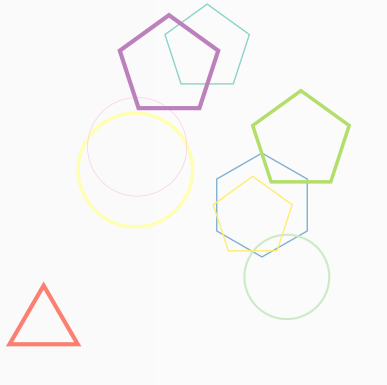[{"shape": "pentagon", "thickness": 1, "radius": 0.57, "center": [0.535, 0.875]}, {"shape": "circle", "thickness": 2.5, "radius": 0.74, "center": [0.349, 0.558]}, {"shape": "triangle", "thickness": 3, "radius": 0.51, "center": [0.113, 0.157]}, {"shape": "hexagon", "thickness": 1, "radius": 0.67, "center": [0.676, 0.467]}, {"shape": "pentagon", "thickness": 2.5, "radius": 0.65, "center": [0.777, 0.634]}, {"shape": "circle", "thickness": 0.5, "radius": 0.64, "center": [0.354, 0.619]}, {"shape": "pentagon", "thickness": 3, "radius": 0.67, "center": [0.436, 0.827]}, {"shape": "circle", "thickness": 1.5, "radius": 0.55, "center": [0.74, 0.281]}, {"shape": "pentagon", "thickness": 1, "radius": 0.54, "center": [0.652, 0.435]}]